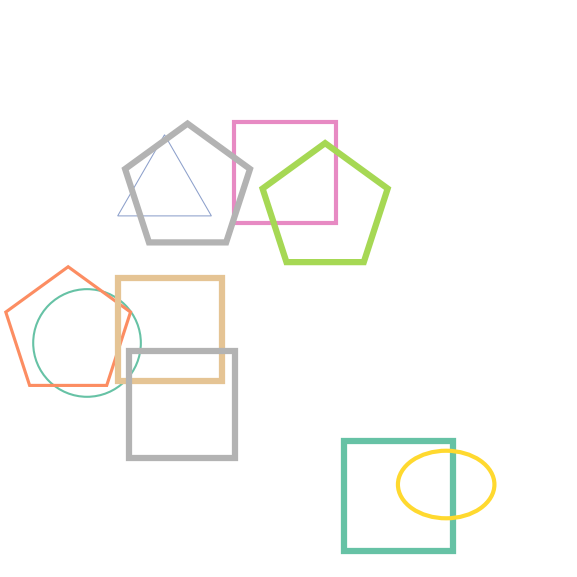[{"shape": "circle", "thickness": 1, "radius": 0.47, "center": [0.151, 0.405]}, {"shape": "square", "thickness": 3, "radius": 0.47, "center": [0.69, 0.14]}, {"shape": "pentagon", "thickness": 1.5, "radius": 0.57, "center": [0.118, 0.424]}, {"shape": "triangle", "thickness": 0.5, "radius": 0.47, "center": [0.285, 0.672]}, {"shape": "square", "thickness": 2, "radius": 0.44, "center": [0.494, 0.7]}, {"shape": "pentagon", "thickness": 3, "radius": 0.57, "center": [0.563, 0.637]}, {"shape": "oval", "thickness": 2, "radius": 0.42, "center": [0.773, 0.16]}, {"shape": "square", "thickness": 3, "radius": 0.45, "center": [0.294, 0.428]}, {"shape": "pentagon", "thickness": 3, "radius": 0.57, "center": [0.325, 0.671]}, {"shape": "square", "thickness": 3, "radius": 0.46, "center": [0.315, 0.299]}]